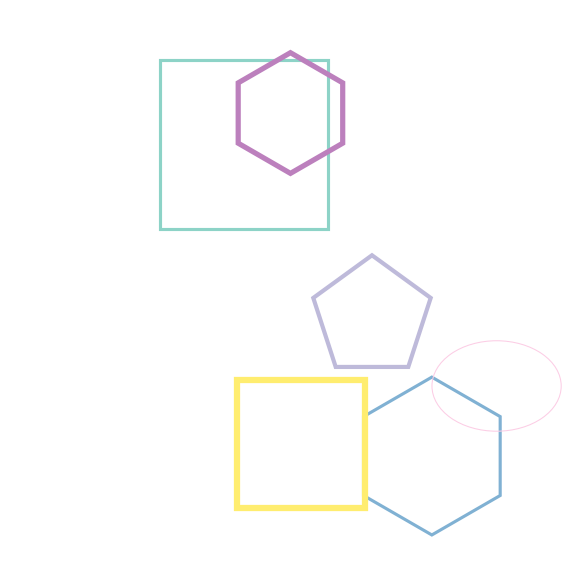[{"shape": "square", "thickness": 1.5, "radius": 0.73, "center": [0.422, 0.749]}, {"shape": "pentagon", "thickness": 2, "radius": 0.53, "center": [0.644, 0.45]}, {"shape": "hexagon", "thickness": 1.5, "radius": 0.68, "center": [0.748, 0.209]}, {"shape": "oval", "thickness": 0.5, "radius": 0.56, "center": [0.86, 0.331]}, {"shape": "hexagon", "thickness": 2.5, "radius": 0.52, "center": [0.503, 0.803]}, {"shape": "square", "thickness": 3, "radius": 0.55, "center": [0.522, 0.23]}]